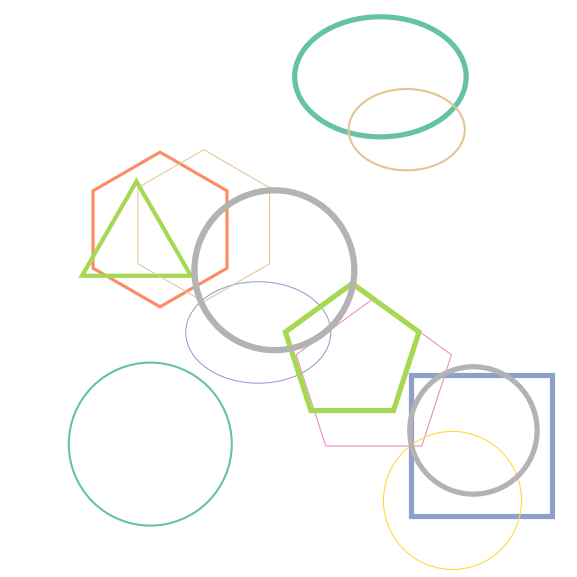[{"shape": "circle", "thickness": 1, "radius": 0.71, "center": [0.26, 0.23]}, {"shape": "oval", "thickness": 2.5, "radius": 0.74, "center": [0.659, 0.866]}, {"shape": "hexagon", "thickness": 1.5, "radius": 0.67, "center": [0.277, 0.602]}, {"shape": "oval", "thickness": 0.5, "radius": 0.63, "center": [0.447, 0.423]}, {"shape": "square", "thickness": 2.5, "radius": 0.61, "center": [0.833, 0.228]}, {"shape": "pentagon", "thickness": 0.5, "radius": 0.71, "center": [0.647, 0.341]}, {"shape": "pentagon", "thickness": 2.5, "radius": 0.61, "center": [0.61, 0.387]}, {"shape": "triangle", "thickness": 2, "radius": 0.54, "center": [0.236, 0.576]}, {"shape": "circle", "thickness": 0.5, "radius": 0.6, "center": [0.784, 0.133]}, {"shape": "hexagon", "thickness": 0.5, "radius": 0.66, "center": [0.353, 0.608]}, {"shape": "oval", "thickness": 1, "radius": 0.5, "center": [0.704, 0.775]}, {"shape": "circle", "thickness": 3, "radius": 0.69, "center": [0.475, 0.531]}, {"shape": "circle", "thickness": 2.5, "radius": 0.55, "center": [0.82, 0.254]}]